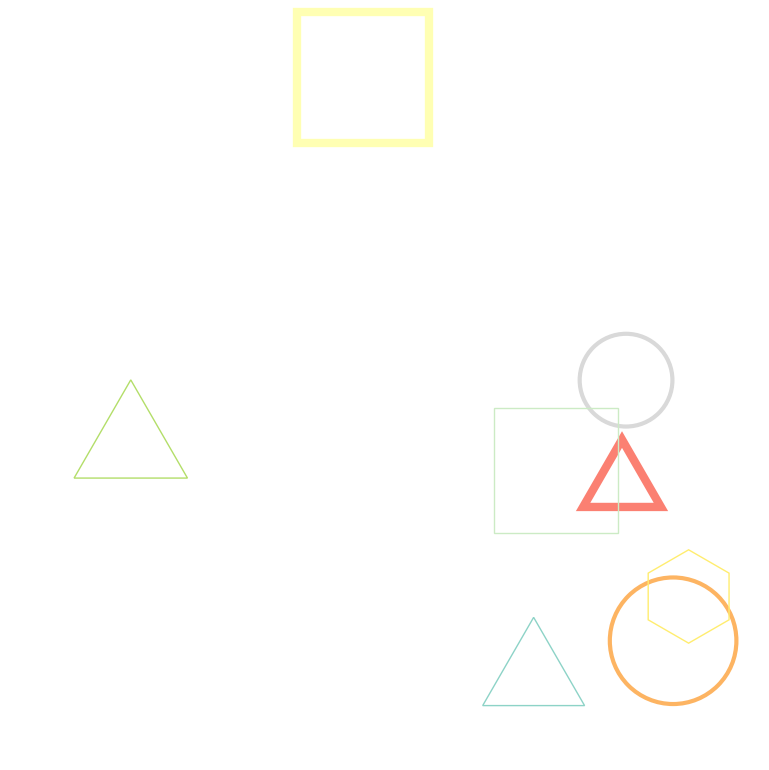[{"shape": "triangle", "thickness": 0.5, "radius": 0.38, "center": [0.693, 0.122]}, {"shape": "square", "thickness": 3, "radius": 0.43, "center": [0.472, 0.899]}, {"shape": "triangle", "thickness": 3, "radius": 0.29, "center": [0.808, 0.371]}, {"shape": "circle", "thickness": 1.5, "radius": 0.41, "center": [0.874, 0.168]}, {"shape": "triangle", "thickness": 0.5, "radius": 0.43, "center": [0.17, 0.422]}, {"shape": "circle", "thickness": 1.5, "radius": 0.3, "center": [0.813, 0.506]}, {"shape": "square", "thickness": 0.5, "radius": 0.4, "center": [0.722, 0.389]}, {"shape": "hexagon", "thickness": 0.5, "radius": 0.3, "center": [0.894, 0.225]}]